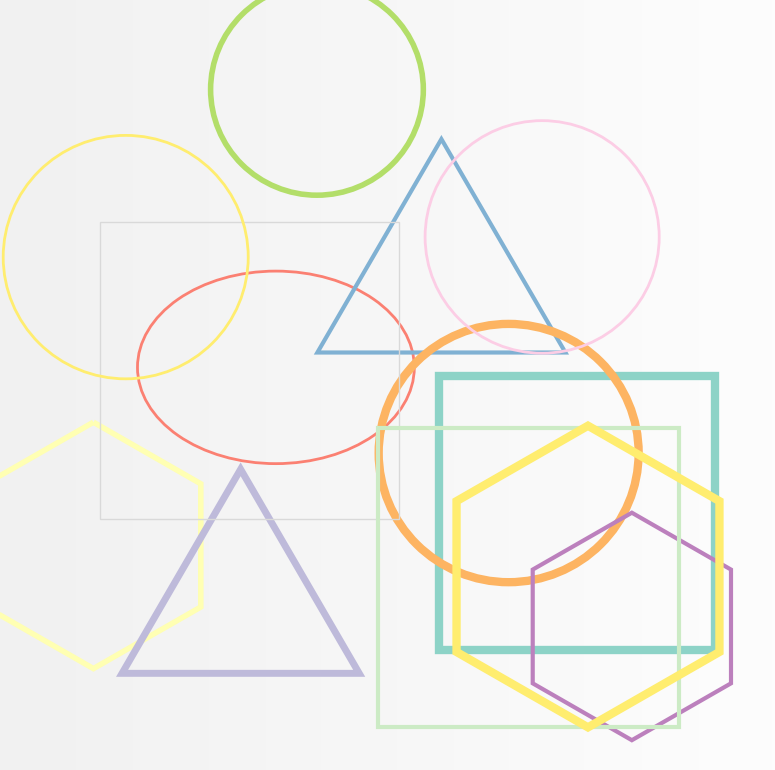[{"shape": "square", "thickness": 3, "radius": 0.89, "center": [0.744, 0.334]}, {"shape": "hexagon", "thickness": 2, "radius": 0.8, "center": [0.121, 0.292]}, {"shape": "triangle", "thickness": 2.5, "radius": 0.88, "center": [0.31, 0.214]}, {"shape": "oval", "thickness": 1, "radius": 0.89, "center": [0.356, 0.523]}, {"shape": "triangle", "thickness": 1.5, "radius": 0.92, "center": [0.57, 0.635]}, {"shape": "circle", "thickness": 3, "radius": 0.84, "center": [0.656, 0.412]}, {"shape": "circle", "thickness": 2, "radius": 0.69, "center": [0.409, 0.884]}, {"shape": "circle", "thickness": 1, "radius": 0.76, "center": [0.7, 0.692]}, {"shape": "square", "thickness": 0.5, "radius": 0.96, "center": [0.322, 0.519]}, {"shape": "hexagon", "thickness": 1.5, "radius": 0.74, "center": [0.815, 0.186]}, {"shape": "square", "thickness": 1.5, "radius": 0.97, "center": [0.682, 0.25]}, {"shape": "hexagon", "thickness": 3, "radius": 0.98, "center": [0.759, 0.251]}, {"shape": "circle", "thickness": 1, "radius": 0.79, "center": [0.162, 0.666]}]